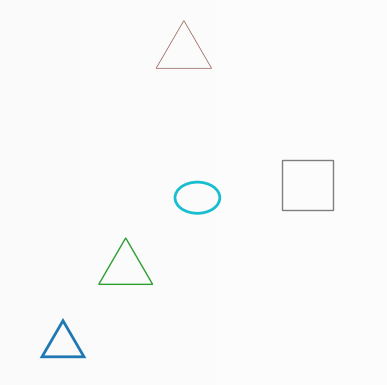[{"shape": "triangle", "thickness": 2, "radius": 0.31, "center": [0.163, 0.104]}, {"shape": "triangle", "thickness": 1, "radius": 0.4, "center": [0.324, 0.302]}, {"shape": "triangle", "thickness": 0.5, "radius": 0.41, "center": [0.475, 0.864]}, {"shape": "square", "thickness": 1, "radius": 0.33, "center": [0.793, 0.52]}, {"shape": "oval", "thickness": 2, "radius": 0.29, "center": [0.509, 0.486]}]